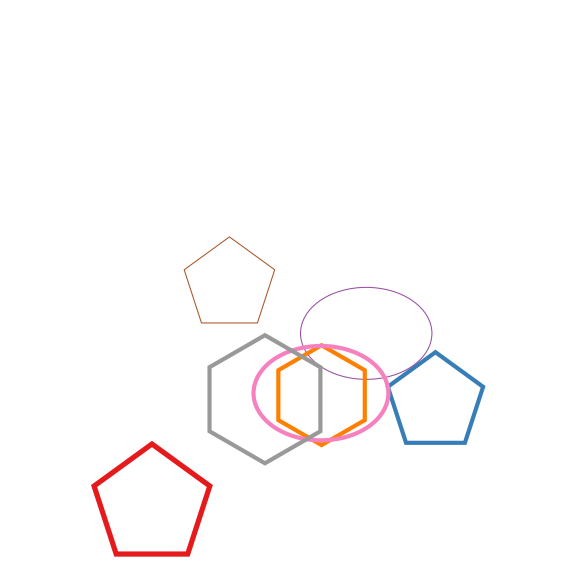[{"shape": "pentagon", "thickness": 2.5, "radius": 0.53, "center": [0.263, 0.125]}, {"shape": "pentagon", "thickness": 2, "radius": 0.43, "center": [0.754, 0.303]}, {"shape": "oval", "thickness": 0.5, "radius": 0.57, "center": [0.634, 0.422]}, {"shape": "hexagon", "thickness": 2, "radius": 0.43, "center": [0.557, 0.315]}, {"shape": "pentagon", "thickness": 0.5, "radius": 0.41, "center": [0.397, 0.507]}, {"shape": "oval", "thickness": 2, "radius": 0.58, "center": [0.556, 0.318]}, {"shape": "hexagon", "thickness": 2, "radius": 0.55, "center": [0.459, 0.308]}]